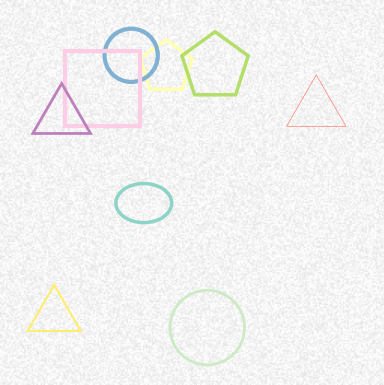[{"shape": "oval", "thickness": 2.5, "radius": 0.36, "center": [0.373, 0.473]}, {"shape": "pentagon", "thickness": 2.5, "radius": 0.36, "center": [0.432, 0.826]}, {"shape": "triangle", "thickness": 0.5, "radius": 0.45, "center": [0.821, 0.716]}, {"shape": "circle", "thickness": 3, "radius": 0.35, "center": [0.341, 0.856]}, {"shape": "pentagon", "thickness": 2.5, "radius": 0.45, "center": [0.559, 0.827]}, {"shape": "square", "thickness": 3, "radius": 0.49, "center": [0.265, 0.77]}, {"shape": "triangle", "thickness": 2, "radius": 0.43, "center": [0.16, 0.697]}, {"shape": "circle", "thickness": 2, "radius": 0.48, "center": [0.538, 0.149]}, {"shape": "triangle", "thickness": 1.5, "radius": 0.4, "center": [0.141, 0.18]}]